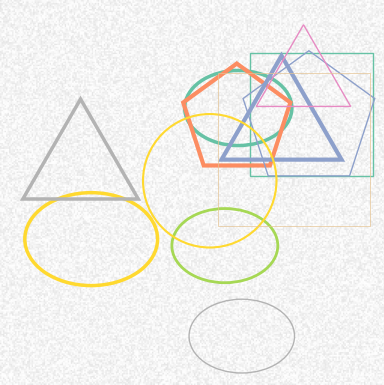[{"shape": "square", "thickness": 1, "radius": 0.8, "center": [0.809, 0.701]}, {"shape": "oval", "thickness": 2.5, "radius": 0.7, "center": [0.619, 0.719]}, {"shape": "pentagon", "thickness": 3, "radius": 0.73, "center": [0.615, 0.689]}, {"shape": "triangle", "thickness": 3, "radius": 0.9, "center": [0.731, 0.675]}, {"shape": "pentagon", "thickness": 1, "radius": 0.9, "center": [0.802, 0.689]}, {"shape": "triangle", "thickness": 1, "radius": 0.71, "center": [0.788, 0.794]}, {"shape": "oval", "thickness": 2, "radius": 0.69, "center": [0.584, 0.362]}, {"shape": "circle", "thickness": 1.5, "radius": 0.87, "center": [0.545, 0.53]}, {"shape": "oval", "thickness": 2.5, "radius": 0.86, "center": [0.237, 0.379]}, {"shape": "square", "thickness": 0.5, "radius": 0.99, "center": [0.764, 0.612]}, {"shape": "oval", "thickness": 1, "radius": 0.68, "center": [0.628, 0.127]}, {"shape": "triangle", "thickness": 2.5, "radius": 0.87, "center": [0.209, 0.57]}]